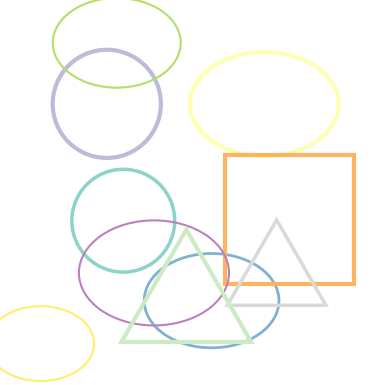[{"shape": "circle", "thickness": 2.5, "radius": 0.67, "center": [0.32, 0.427]}, {"shape": "oval", "thickness": 3, "radius": 0.97, "center": [0.687, 0.73]}, {"shape": "circle", "thickness": 3, "radius": 0.7, "center": [0.277, 0.73]}, {"shape": "oval", "thickness": 2, "radius": 0.88, "center": [0.55, 0.219]}, {"shape": "square", "thickness": 3, "radius": 0.84, "center": [0.752, 0.431]}, {"shape": "oval", "thickness": 1.5, "radius": 0.83, "center": [0.303, 0.889]}, {"shape": "triangle", "thickness": 2.5, "radius": 0.74, "center": [0.718, 0.281]}, {"shape": "oval", "thickness": 1.5, "radius": 0.97, "center": [0.4, 0.291]}, {"shape": "triangle", "thickness": 3, "radius": 0.97, "center": [0.484, 0.209]}, {"shape": "oval", "thickness": 1.5, "radius": 0.69, "center": [0.105, 0.108]}]